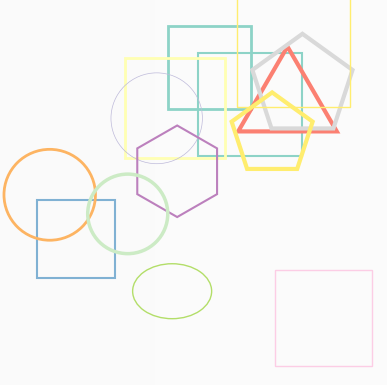[{"shape": "square", "thickness": 1.5, "radius": 0.67, "center": [0.645, 0.728]}, {"shape": "square", "thickness": 2, "radius": 0.53, "center": [0.541, 0.825]}, {"shape": "square", "thickness": 2, "radius": 0.65, "center": [0.453, 0.719]}, {"shape": "circle", "thickness": 0.5, "radius": 0.59, "center": [0.404, 0.693]}, {"shape": "triangle", "thickness": 3, "radius": 0.73, "center": [0.742, 0.732]}, {"shape": "square", "thickness": 1.5, "radius": 0.51, "center": [0.196, 0.379]}, {"shape": "circle", "thickness": 2, "radius": 0.59, "center": [0.128, 0.494]}, {"shape": "oval", "thickness": 1, "radius": 0.51, "center": [0.444, 0.244]}, {"shape": "square", "thickness": 1, "radius": 0.62, "center": [0.836, 0.175]}, {"shape": "pentagon", "thickness": 3, "radius": 0.68, "center": [0.78, 0.776]}, {"shape": "hexagon", "thickness": 1.5, "radius": 0.59, "center": [0.457, 0.555]}, {"shape": "circle", "thickness": 2.5, "radius": 0.52, "center": [0.33, 0.444]}, {"shape": "pentagon", "thickness": 3, "radius": 0.55, "center": [0.702, 0.65]}, {"shape": "square", "thickness": 1, "radius": 0.73, "center": [0.758, 0.869]}]